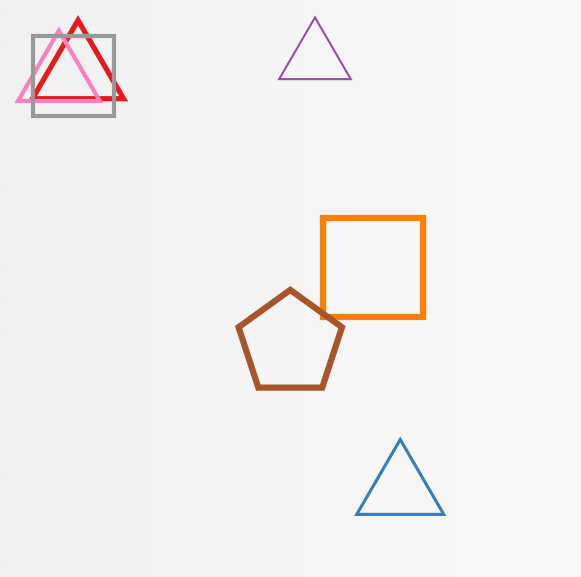[{"shape": "triangle", "thickness": 2.5, "radius": 0.45, "center": [0.134, 0.873]}, {"shape": "triangle", "thickness": 1.5, "radius": 0.43, "center": [0.689, 0.152]}, {"shape": "triangle", "thickness": 1, "radius": 0.36, "center": [0.542, 0.898]}, {"shape": "square", "thickness": 3, "radius": 0.43, "center": [0.642, 0.536]}, {"shape": "pentagon", "thickness": 3, "radius": 0.47, "center": [0.499, 0.404]}, {"shape": "triangle", "thickness": 2, "radius": 0.41, "center": [0.101, 0.865]}, {"shape": "square", "thickness": 2, "radius": 0.35, "center": [0.127, 0.867]}]